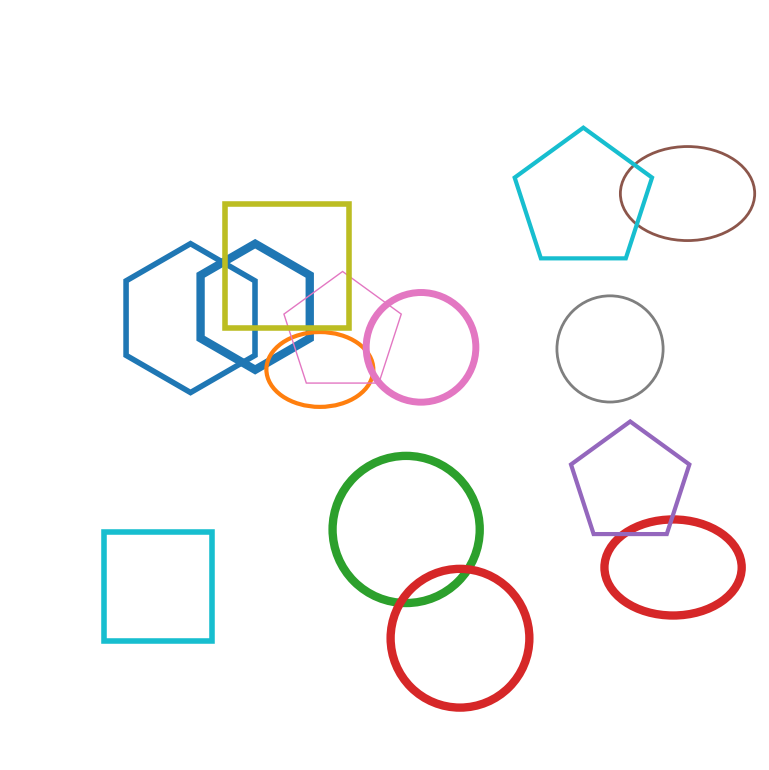[{"shape": "hexagon", "thickness": 3, "radius": 0.41, "center": [0.331, 0.602]}, {"shape": "hexagon", "thickness": 2, "radius": 0.48, "center": [0.247, 0.587]}, {"shape": "oval", "thickness": 1.5, "radius": 0.35, "center": [0.415, 0.52]}, {"shape": "circle", "thickness": 3, "radius": 0.48, "center": [0.527, 0.312]}, {"shape": "oval", "thickness": 3, "radius": 0.45, "center": [0.874, 0.263]}, {"shape": "circle", "thickness": 3, "radius": 0.45, "center": [0.597, 0.171]}, {"shape": "pentagon", "thickness": 1.5, "radius": 0.4, "center": [0.818, 0.372]}, {"shape": "oval", "thickness": 1, "radius": 0.44, "center": [0.893, 0.749]}, {"shape": "pentagon", "thickness": 0.5, "radius": 0.4, "center": [0.445, 0.567]}, {"shape": "circle", "thickness": 2.5, "radius": 0.36, "center": [0.547, 0.549]}, {"shape": "circle", "thickness": 1, "radius": 0.34, "center": [0.792, 0.547]}, {"shape": "square", "thickness": 2, "radius": 0.4, "center": [0.373, 0.655]}, {"shape": "pentagon", "thickness": 1.5, "radius": 0.47, "center": [0.758, 0.74]}, {"shape": "square", "thickness": 2, "radius": 0.35, "center": [0.205, 0.238]}]